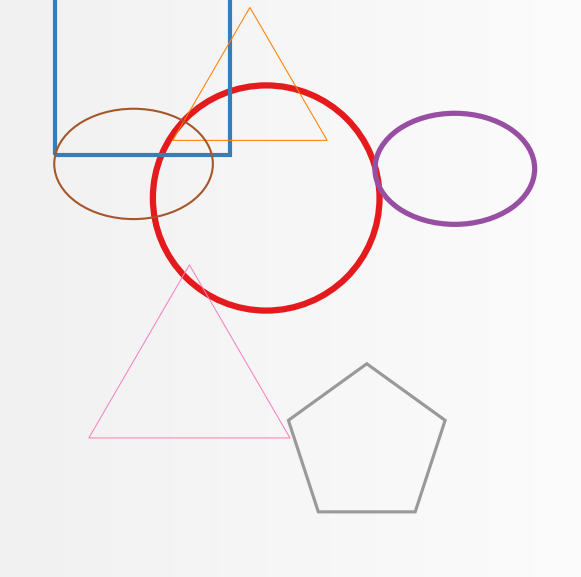[{"shape": "circle", "thickness": 3, "radius": 0.97, "center": [0.458, 0.656]}, {"shape": "square", "thickness": 2, "radius": 0.76, "center": [0.245, 0.882]}, {"shape": "oval", "thickness": 2.5, "radius": 0.69, "center": [0.782, 0.707]}, {"shape": "triangle", "thickness": 0.5, "radius": 0.77, "center": [0.43, 0.833]}, {"shape": "oval", "thickness": 1, "radius": 0.68, "center": [0.23, 0.715]}, {"shape": "triangle", "thickness": 0.5, "radius": 1.0, "center": [0.326, 0.341]}, {"shape": "pentagon", "thickness": 1.5, "radius": 0.71, "center": [0.631, 0.227]}]